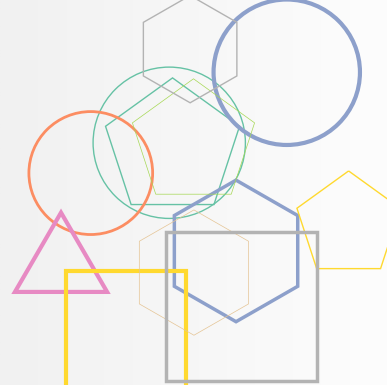[{"shape": "pentagon", "thickness": 1, "radius": 0.91, "center": [0.445, 0.616]}, {"shape": "circle", "thickness": 1, "radius": 0.98, "center": [0.437, 0.629]}, {"shape": "circle", "thickness": 2, "radius": 0.8, "center": [0.234, 0.551]}, {"shape": "circle", "thickness": 3, "radius": 0.94, "center": [0.74, 0.812]}, {"shape": "hexagon", "thickness": 2.5, "radius": 0.92, "center": [0.609, 0.348]}, {"shape": "triangle", "thickness": 3, "radius": 0.69, "center": [0.157, 0.31]}, {"shape": "pentagon", "thickness": 0.5, "radius": 0.83, "center": [0.499, 0.63]}, {"shape": "square", "thickness": 3, "radius": 0.78, "center": [0.326, 0.141]}, {"shape": "pentagon", "thickness": 1, "radius": 0.7, "center": [0.9, 0.416]}, {"shape": "hexagon", "thickness": 0.5, "radius": 0.81, "center": [0.5, 0.292]}, {"shape": "hexagon", "thickness": 1, "radius": 0.7, "center": [0.491, 0.872]}, {"shape": "square", "thickness": 2.5, "radius": 0.97, "center": [0.623, 0.204]}]